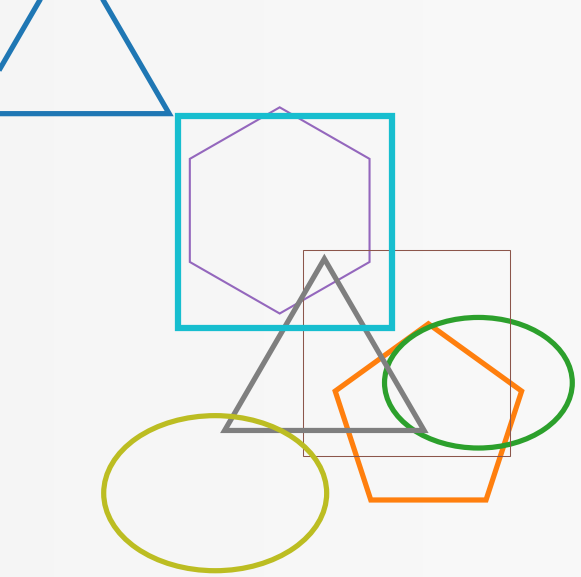[{"shape": "triangle", "thickness": 2.5, "radius": 0.97, "center": [0.123, 0.899]}, {"shape": "pentagon", "thickness": 2.5, "radius": 0.84, "center": [0.737, 0.27]}, {"shape": "oval", "thickness": 2.5, "radius": 0.81, "center": [0.823, 0.336]}, {"shape": "hexagon", "thickness": 1, "radius": 0.89, "center": [0.481, 0.635]}, {"shape": "square", "thickness": 0.5, "radius": 0.89, "center": [0.699, 0.387]}, {"shape": "triangle", "thickness": 2.5, "radius": 0.99, "center": [0.558, 0.353]}, {"shape": "oval", "thickness": 2.5, "radius": 0.96, "center": [0.37, 0.145]}, {"shape": "square", "thickness": 3, "radius": 0.92, "center": [0.49, 0.615]}]